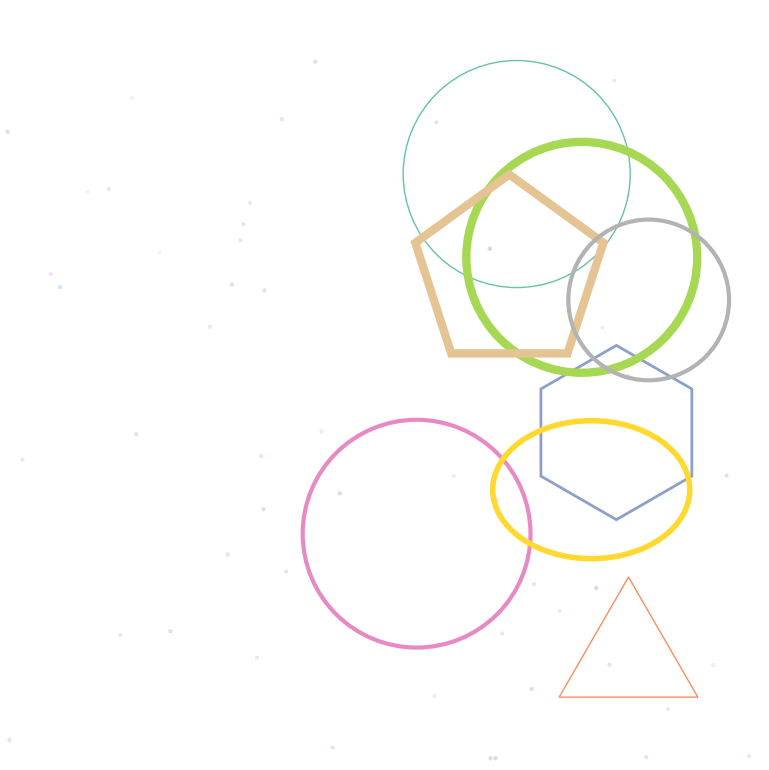[{"shape": "circle", "thickness": 0.5, "radius": 0.74, "center": [0.671, 0.774]}, {"shape": "triangle", "thickness": 0.5, "radius": 0.52, "center": [0.816, 0.147]}, {"shape": "hexagon", "thickness": 1, "radius": 0.57, "center": [0.8, 0.438]}, {"shape": "circle", "thickness": 1.5, "radius": 0.74, "center": [0.541, 0.307]}, {"shape": "circle", "thickness": 3, "radius": 0.75, "center": [0.756, 0.666]}, {"shape": "oval", "thickness": 2, "radius": 0.64, "center": [0.768, 0.364]}, {"shape": "pentagon", "thickness": 3, "radius": 0.64, "center": [0.662, 0.645]}, {"shape": "circle", "thickness": 1.5, "radius": 0.52, "center": [0.842, 0.61]}]